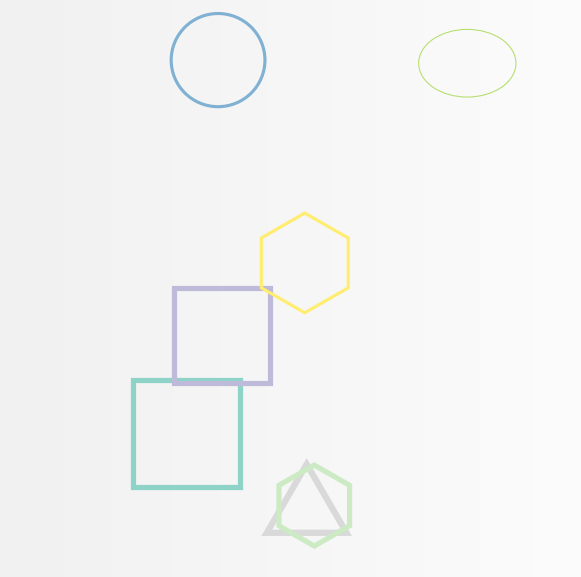[{"shape": "square", "thickness": 2.5, "radius": 0.46, "center": [0.321, 0.249]}, {"shape": "square", "thickness": 2.5, "radius": 0.41, "center": [0.382, 0.418]}, {"shape": "circle", "thickness": 1.5, "radius": 0.4, "center": [0.375, 0.895]}, {"shape": "oval", "thickness": 0.5, "radius": 0.42, "center": [0.804, 0.89]}, {"shape": "triangle", "thickness": 3, "radius": 0.4, "center": [0.528, 0.116]}, {"shape": "hexagon", "thickness": 2.5, "radius": 0.35, "center": [0.541, 0.124]}, {"shape": "hexagon", "thickness": 1.5, "radius": 0.43, "center": [0.524, 0.544]}]